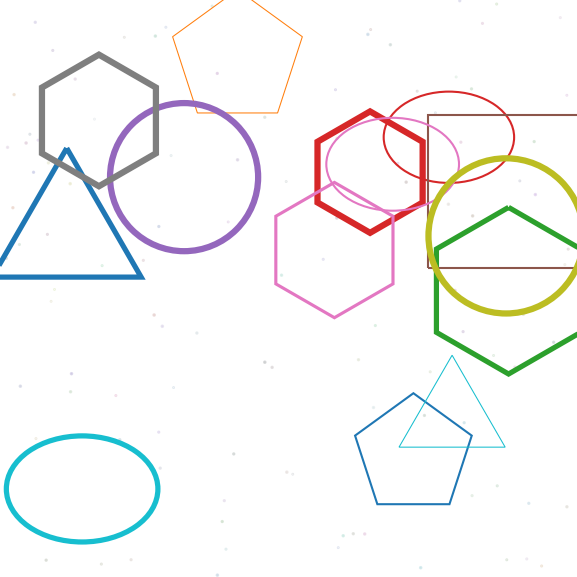[{"shape": "triangle", "thickness": 2.5, "radius": 0.74, "center": [0.116, 0.594]}, {"shape": "pentagon", "thickness": 1, "radius": 0.53, "center": [0.716, 0.212]}, {"shape": "pentagon", "thickness": 0.5, "radius": 0.59, "center": [0.411, 0.899]}, {"shape": "hexagon", "thickness": 2.5, "radius": 0.72, "center": [0.881, 0.496]}, {"shape": "hexagon", "thickness": 3, "radius": 0.53, "center": [0.641, 0.701]}, {"shape": "oval", "thickness": 1, "radius": 0.56, "center": [0.777, 0.761]}, {"shape": "circle", "thickness": 3, "radius": 0.64, "center": [0.319, 0.692]}, {"shape": "square", "thickness": 1, "radius": 0.66, "center": [0.875, 0.668]}, {"shape": "oval", "thickness": 1, "radius": 0.57, "center": [0.68, 0.715]}, {"shape": "hexagon", "thickness": 1.5, "radius": 0.59, "center": [0.579, 0.566]}, {"shape": "hexagon", "thickness": 3, "radius": 0.57, "center": [0.171, 0.791]}, {"shape": "circle", "thickness": 3, "radius": 0.67, "center": [0.876, 0.591]}, {"shape": "triangle", "thickness": 0.5, "radius": 0.53, "center": [0.783, 0.278]}, {"shape": "oval", "thickness": 2.5, "radius": 0.66, "center": [0.142, 0.152]}]